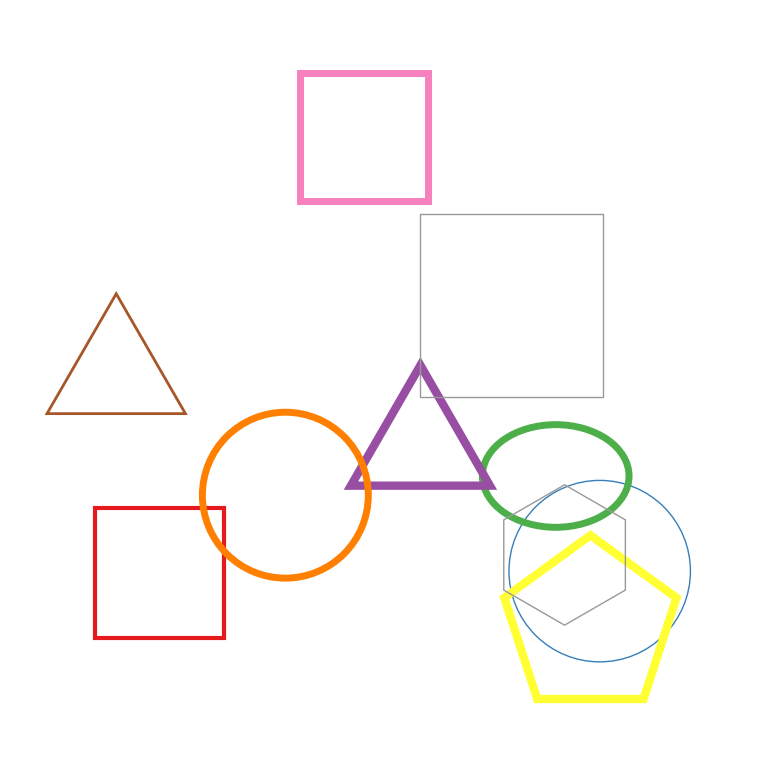[{"shape": "square", "thickness": 1.5, "radius": 0.42, "center": [0.207, 0.256]}, {"shape": "circle", "thickness": 0.5, "radius": 0.59, "center": [0.779, 0.258]}, {"shape": "oval", "thickness": 2.5, "radius": 0.48, "center": [0.722, 0.382]}, {"shape": "triangle", "thickness": 3, "radius": 0.52, "center": [0.546, 0.421]}, {"shape": "circle", "thickness": 2.5, "radius": 0.54, "center": [0.371, 0.357]}, {"shape": "pentagon", "thickness": 3, "radius": 0.59, "center": [0.767, 0.187]}, {"shape": "triangle", "thickness": 1, "radius": 0.52, "center": [0.151, 0.515]}, {"shape": "square", "thickness": 2.5, "radius": 0.41, "center": [0.472, 0.823]}, {"shape": "hexagon", "thickness": 0.5, "radius": 0.46, "center": [0.733, 0.279]}, {"shape": "square", "thickness": 0.5, "radius": 0.6, "center": [0.664, 0.604]}]